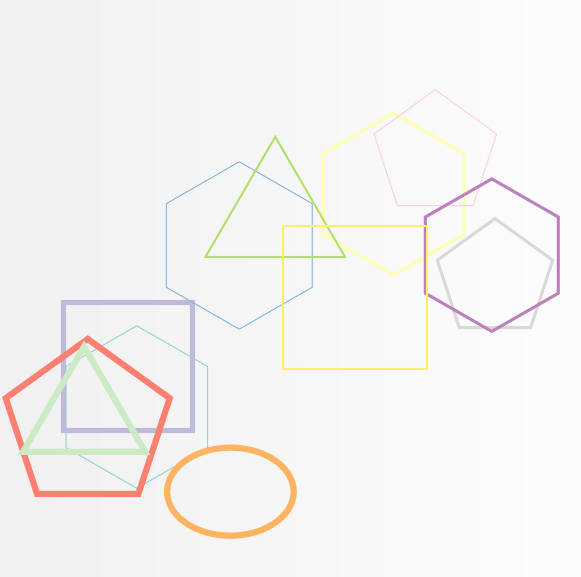[{"shape": "hexagon", "thickness": 0.5, "radius": 0.7, "center": [0.235, 0.294]}, {"shape": "hexagon", "thickness": 1.5, "radius": 0.7, "center": [0.677, 0.663]}, {"shape": "square", "thickness": 2.5, "radius": 0.55, "center": [0.219, 0.366]}, {"shape": "pentagon", "thickness": 3, "radius": 0.74, "center": [0.151, 0.264]}, {"shape": "hexagon", "thickness": 0.5, "radius": 0.72, "center": [0.412, 0.574]}, {"shape": "oval", "thickness": 3, "radius": 0.54, "center": [0.396, 0.148]}, {"shape": "triangle", "thickness": 1, "radius": 0.69, "center": [0.474, 0.623]}, {"shape": "pentagon", "thickness": 0.5, "radius": 0.55, "center": [0.749, 0.733]}, {"shape": "pentagon", "thickness": 1.5, "radius": 0.52, "center": [0.852, 0.516]}, {"shape": "hexagon", "thickness": 1.5, "radius": 0.66, "center": [0.846, 0.557]}, {"shape": "triangle", "thickness": 3, "radius": 0.61, "center": [0.145, 0.277]}, {"shape": "square", "thickness": 1, "radius": 0.62, "center": [0.611, 0.484]}]